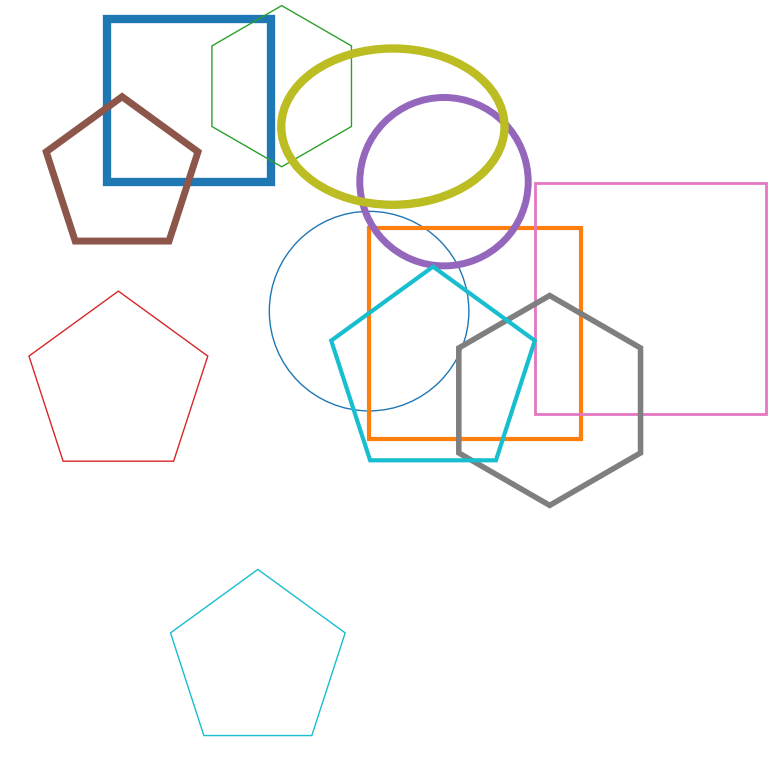[{"shape": "circle", "thickness": 0.5, "radius": 0.65, "center": [0.479, 0.596]}, {"shape": "square", "thickness": 3, "radius": 0.53, "center": [0.246, 0.869]}, {"shape": "square", "thickness": 1.5, "radius": 0.69, "center": [0.617, 0.567]}, {"shape": "hexagon", "thickness": 0.5, "radius": 0.52, "center": [0.366, 0.888]}, {"shape": "pentagon", "thickness": 0.5, "radius": 0.61, "center": [0.154, 0.5]}, {"shape": "circle", "thickness": 2.5, "radius": 0.55, "center": [0.577, 0.764]}, {"shape": "pentagon", "thickness": 2.5, "radius": 0.52, "center": [0.159, 0.771]}, {"shape": "square", "thickness": 1, "radius": 0.75, "center": [0.845, 0.612]}, {"shape": "hexagon", "thickness": 2, "radius": 0.68, "center": [0.714, 0.48]}, {"shape": "oval", "thickness": 3, "radius": 0.72, "center": [0.51, 0.836]}, {"shape": "pentagon", "thickness": 1.5, "radius": 0.7, "center": [0.562, 0.515]}, {"shape": "pentagon", "thickness": 0.5, "radius": 0.6, "center": [0.335, 0.141]}]